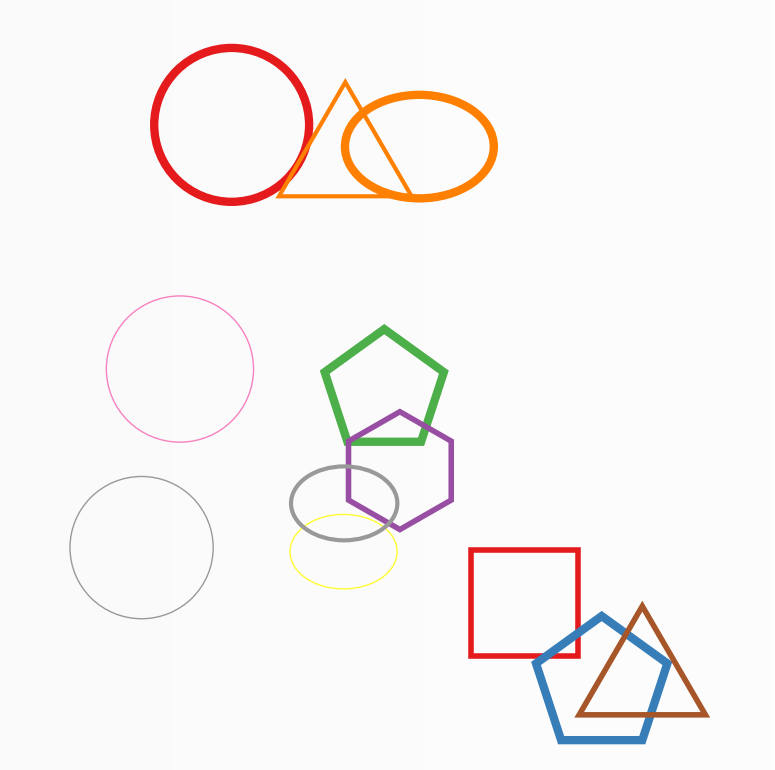[{"shape": "square", "thickness": 2, "radius": 0.34, "center": [0.677, 0.217]}, {"shape": "circle", "thickness": 3, "radius": 0.5, "center": [0.299, 0.838]}, {"shape": "pentagon", "thickness": 3, "radius": 0.45, "center": [0.776, 0.111]}, {"shape": "pentagon", "thickness": 3, "radius": 0.4, "center": [0.496, 0.492]}, {"shape": "hexagon", "thickness": 2, "radius": 0.38, "center": [0.516, 0.389]}, {"shape": "oval", "thickness": 3, "radius": 0.48, "center": [0.541, 0.81]}, {"shape": "triangle", "thickness": 1.5, "radius": 0.49, "center": [0.446, 0.794]}, {"shape": "oval", "thickness": 0.5, "radius": 0.35, "center": [0.443, 0.284]}, {"shape": "triangle", "thickness": 2, "radius": 0.47, "center": [0.829, 0.119]}, {"shape": "circle", "thickness": 0.5, "radius": 0.47, "center": [0.232, 0.521]}, {"shape": "oval", "thickness": 1.5, "radius": 0.34, "center": [0.444, 0.346]}, {"shape": "circle", "thickness": 0.5, "radius": 0.46, "center": [0.183, 0.289]}]